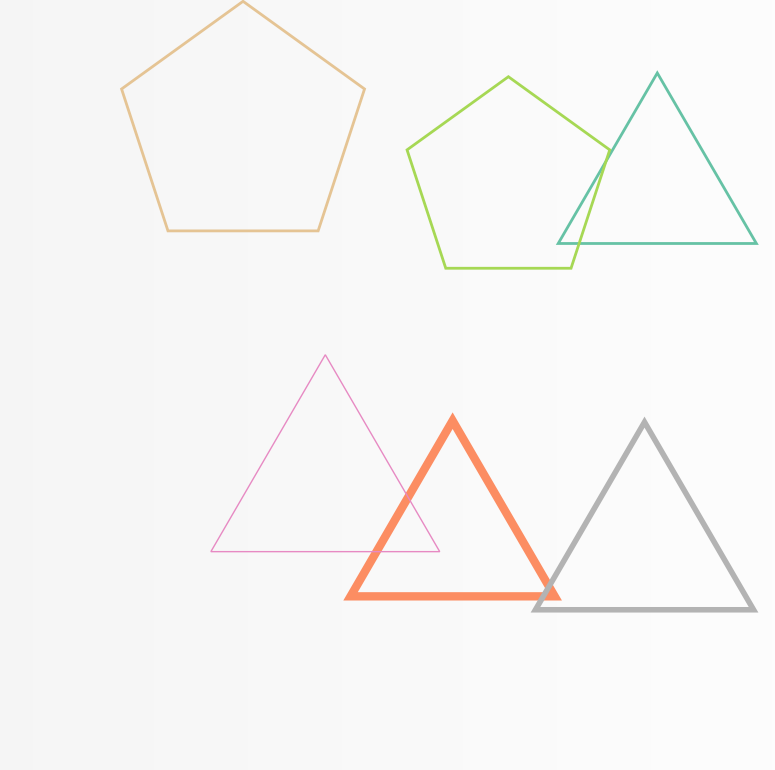[{"shape": "triangle", "thickness": 1, "radius": 0.74, "center": [0.848, 0.758]}, {"shape": "triangle", "thickness": 3, "radius": 0.76, "center": [0.584, 0.302]}, {"shape": "triangle", "thickness": 0.5, "radius": 0.85, "center": [0.42, 0.369]}, {"shape": "pentagon", "thickness": 1, "radius": 0.69, "center": [0.656, 0.763]}, {"shape": "pentagon", "thickness": 1, "radius": 0.82, "center": [0.314, 0.833]}, {"shape": "triangle", "thickness": 2, "radius": 0.81, "center": [0.832, 0.289]}]